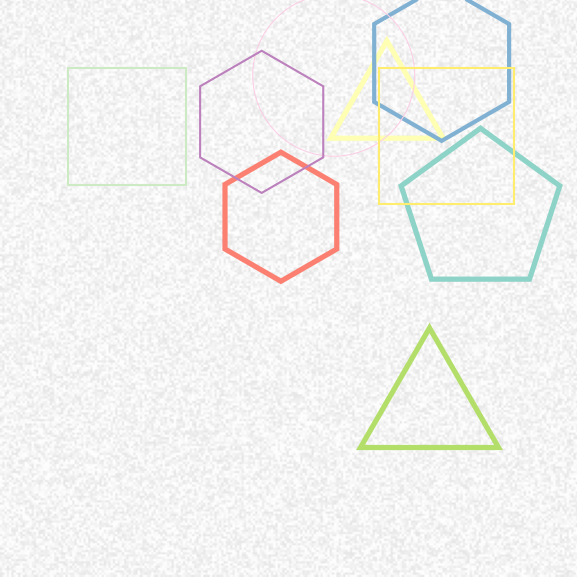[{"shape": "pentagon", "thickness": 2.5, "radius": 0.72, "center": [0.832, 0.633]}, {"shape": "triangle", "thickness": 2.5, "radius": 0.56, "center": [0.67, 0.816]}, {"shape": "hexagon", "thickness": 2.5, "radius": 0.56, "center": [0.486, 0.624]}, {"shape": "hexagon", "thickness": 2, "radius": 0.67, "center": [0.765, 0.89]}, {"shape": "triangle", "thickness": 2.5, "radius": 0.69, "center": [0.744, 0.293]}, {"shape": "circle", "thickness": 0.5, "radius": 0.7, "center": [0.578, 0.869]}, {"shape": "hexagon", "thickness": 1, "radius": 0.62, "center": [0.453, 0.788]}, {"shape": "square", "thickness": 1, "radius": 0.51, "center": [0.219, 0.78]}, {"shape": "square", "thickness": 1, "radius": 0.59, "center": [0.773, 0.763]}]